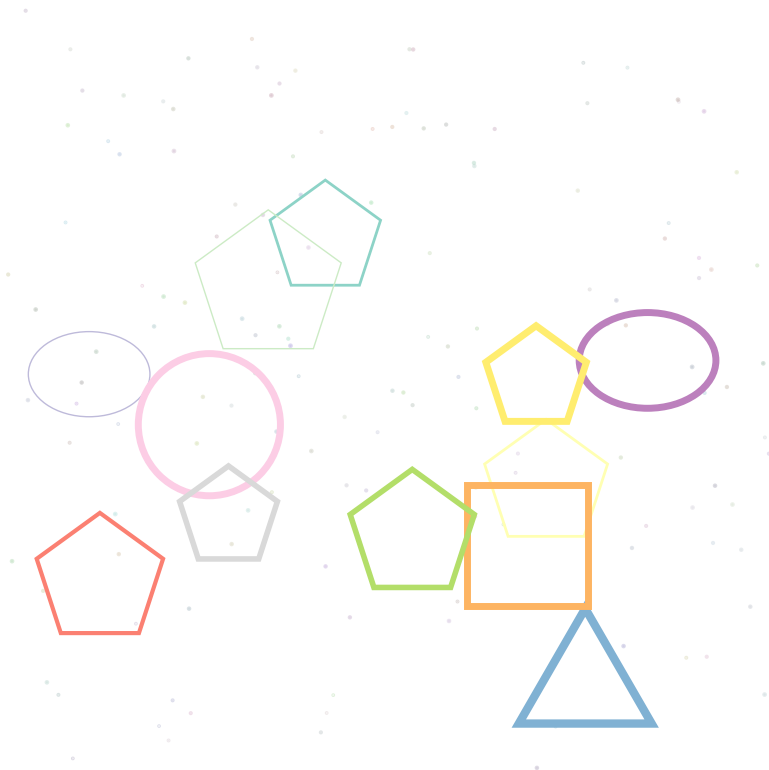[{"shape": "pentagon", "thickness": 1, "radius": 0.38, "center": [0.422, 0.691]}, {"shape": "pentagon", "thickness": 1, "radius": 0.42, "center": [0.709, 0.371]}, {"shape": "oval", "thickness": 0.5, "radius": 0.39, "center": [0.116, 0.514]}, {"shape": "pentagon", "thickness": 1.5, "radius": 0.43, "center": [0.13, 0.248]}, {"shape": "triangle", "thickness": 3, "radius": 0.5, "center": [0.76, 0.11]}, {"shape": "square", "thickness": 2.5, "radius": 0.39, "center": [0.685, 0.292]}, {"shape": "pentagon", "thickness": 2, "radius": 0.42, "center": [0.535, 0.306]}, {"shape": "circle", "thickness": 2.5, "radius": 0.46, "center": [0.272, 0.448]}, {"shape": "pentagon", "thickness": 2, "radius": 0.33, "center": [0.297, 0.328]}, {"shape": "oval", "thickness": 2.5, "radius": 0.44, "center": [0.841, 0.532]}, {"shape": "pentagon", "thickness": 0.5, "radius": 0.5, "center": [0.348, 0.628]}, {"shape": "pentagon", "thickness": 2.5, "radius": 0.34, "center": [0.696, 0.508]}]